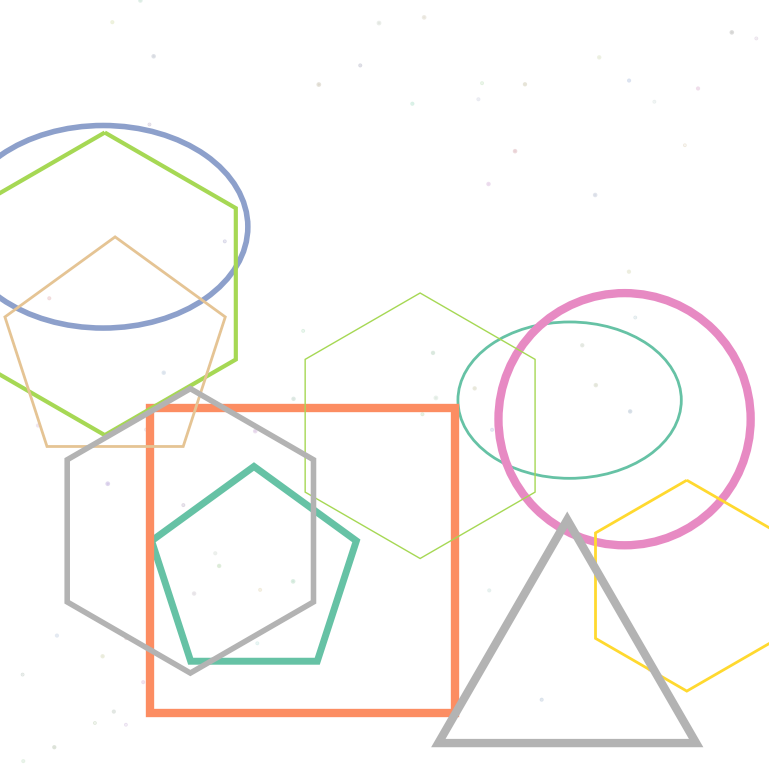[{"shape": "oval", "thickness": 1, "radius": 0.73, "center": [0.74, 0.48]}, {"shape": "pentagon", "thickness": 2.5, "radius": 0.7, "center": [0.33, 0.254]}, {"shape": "square", "thickness": 3, "radius": 0.99, "center": [0.393, 0.272]}, {"shape": "oval", "thickness": 2, "radius": 0.94, "center": [0.134, 0.705]}, {"shape": "circle", "thickness": 3, "radius": 0.82, "center": [0.811, 0.456]}, {"shape": "hexagon", "thickness": 0.5, "radius": 0.86, "center": [0.546, 0.447]}, {"shape": "hexagon", "thickness": 1.5, "radius": 0.98, "center": [0.136, 0.631]}, {"shape": "hexagon", "thickness": 1, "radius": 0.68, "center": [0.892, 0.239]}, {"shape": "pentagon", "thickness": 1, "radius": 0.75, "center": [0.149, 0.542]}, {"shape": "hexagon", "thickness": 2, "radius": 0.92, "center": [0.247, 0.311]}, {"shape": "triangle", "thickness": 3, "radius": 0.97, "center": [0.737, 0.132]}]